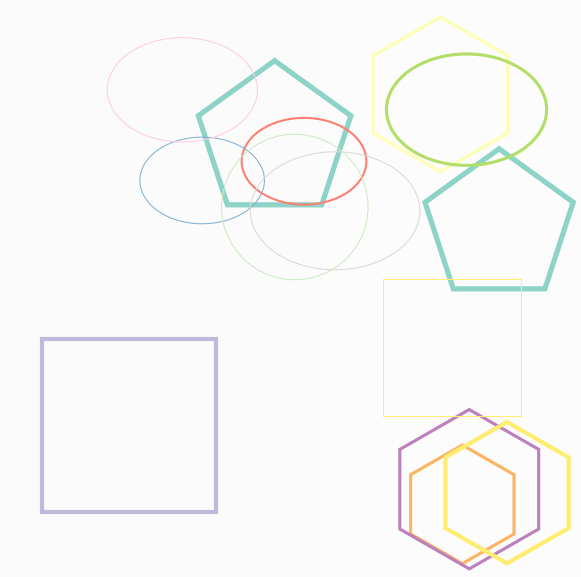[{"shape": "pentagon", "thickness": 2.5, "radius": 0.67, "center": [0.859, 0.607]}, {"shape": "pentagon", "thickness": 2.5, "radius": 0.69, "center": [0.472, 0.756]}, {"shape": "hexagon", "thickness": 1.5, "radius": 0.67, "center": [0.758, 0.836]}, {"shape": "square", "thickness": 2, "radius": 0.75, "center": [0.222, 0.262]}, {"shape": "oval", "thickness": 1, "radius": 0.54, "center": [0.523, 0.72]}, {"shape": "oval", "thickness": 0.5, "radius": 0.54, "center": [0.348, 0.687]}, {"shape": "hexagon", "thickness": 1.5, "radius": 0.51, "center": [0.795, 0.126]}, {"shape": "oval", "thickness": 1.5, "radius": 0.69, "center": [0.803, 0.809]}, {"shape": "oval", "thickness": 0.5, "radius": 0.65, "center": [0.314, 0.844]}, {"shape": "oval", "thickness": 0.5, "radius": 0.73, "center": [0.576, 0.634]}, {"shape": "hexagon", "thickness": 1.5, "radius": 0.69, "center": [0.807, 0.152]}, {"shape": "circle", "thickness": 0.5, "radius": 0.63, "center": [0.507, 0.641]}, {"shape": "hexagon", "thickness": 2, "radius": 0.61, "center": [0.872, 0.146]}, {"shape": "square", "thickness": 0.5, "radius": 0.59, "center": [0.778, 0.397]}]